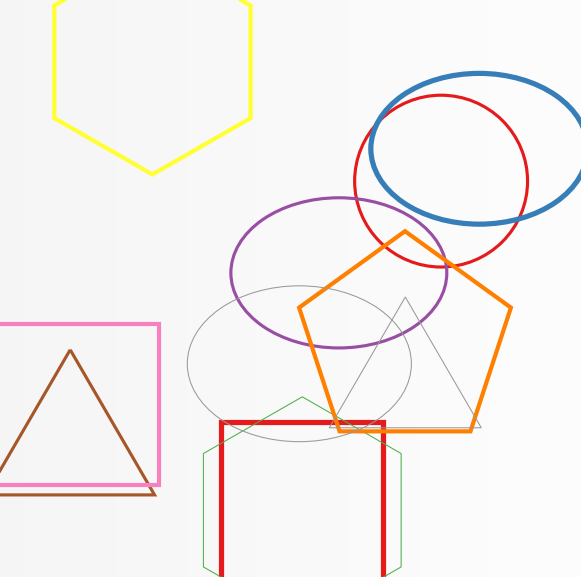[{"shape": "square", "thickness": 2.5, "radius": 0.7, "center": [0.519, 0.128]}, {"shape": "circle", "thickness": 1.5, "radius": 0.74, "center": [0.759, 0.686]}, {"shape": "oval", "thickness": 2.5, "radius": 0.93, "center": [0.825, 0.742]}, {"shape": "hexagon", "thickness": 0.5, "radius": 0.98, "center": [0.52, 0.116]}, {"shape": "oval", "thickness": 1.5, "radius": 0.93, "center": [0.583, 0.527]}, {"shape": "pentagon", "thickness": 2, "radius": 0.96, "center": [0.697, 0.407]}, {"shape": "hexagon", "thickness": 2, "radius": 0.97, "center": [0.262, 0.892]}, {"shape": "triangle", "thickness": 1.5, "radius": 0.84, "center": [0.121, 0.226]}, {"shape": "square", "thickness": 2, "radius": 0.7, "center": [0.133, 0.299]}, {"shape": "triangle", "thickness": 0.5, "radius": 0.75, "center": [0.697, 0.334]}, {"shape": "oval", "thickness": 0.5, "radius": 0.96, "center": [0.515, 0.369]}]